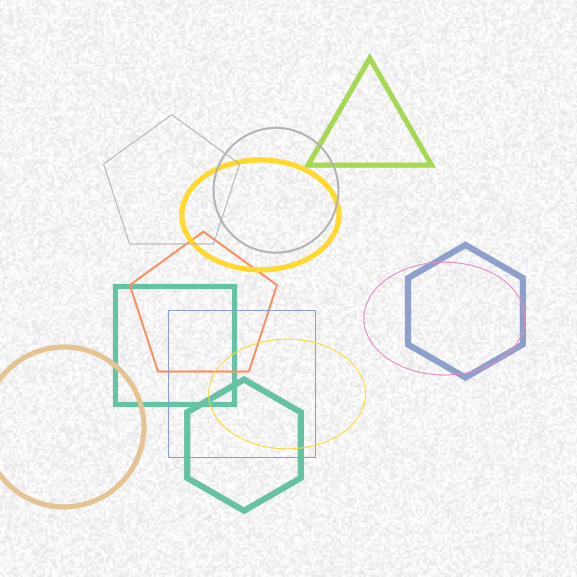[{"shape": "hexagon", "thickness": 3, "radius": 0.57, "center": [0.423, 0.228]}, {"shape": "square", "thickness": 2.5, "radius": 0.51, "center": [0.302, 0.402]}, {"shape": "pentagon", "thickness": 1, "radius": 0.67, "center": [0.352, 0.464]}, {"shape": "hexagon", "thickness": 3, "radius": 0.57, "center": [0.806, 0.46]}, {"shape": "square", "thickness": 0.5, "radius": 0.64, "center": [0.419, 0.334]}, {"shape": "oval", "thickness": 0.5, "radius": 0.7, "center": [0.77, 0.448]}, {"shape": "triangle", "thickness": 2.5, "radius": 0.62, "center": [0.64, 0.775]}, {"shape": "oval", "thickness": 2.5, "radius": 0.68, "center": [0.451, 0.627]}, {"shape": "oval", "thickness": 0.5, "radius": 0.68, "center": [0.497, 0.317]}, {"shape": "circle", "thickness": 2.5, "radius": 0.69, "center": [0.111, 0.26]}, {"shape": "circle", "thickness": 1, "radius": 0.54, "center": [0.478, 0.67]}, {"shape": "pentagon", "thickness": 0.5, "radius": 0.62, "center": [0.297, 0.677]}]